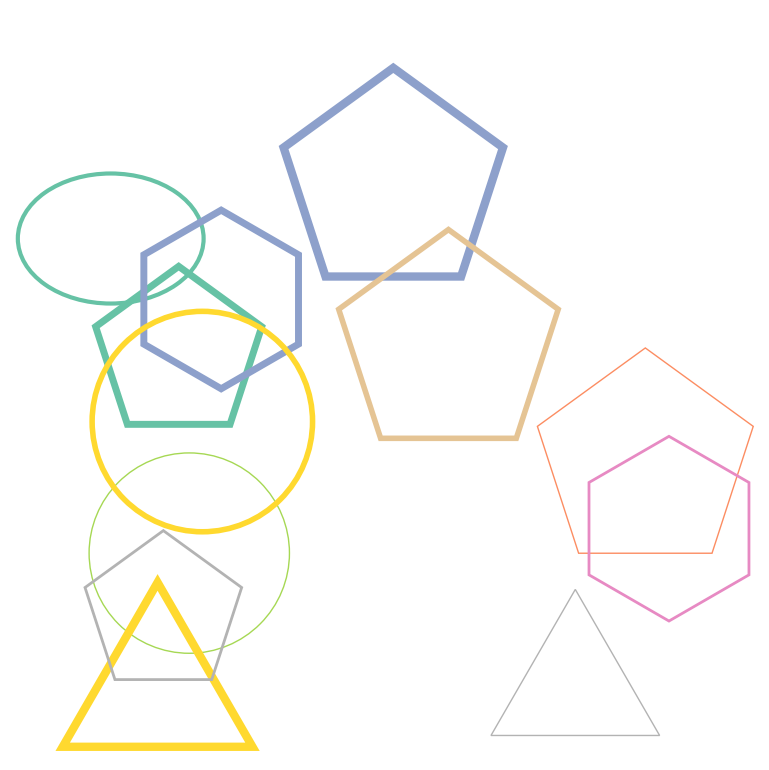[{"shape": "pentagon", "thickness": 2.5, "radius": 0.57, "center": [0.232, 0.541]}, {"shape": "oval", "thickness": 1.5, "radius": 0.6, "center": [0.144, 0.69]}, {"shape": "pentagon", "thickness": 0.5, "radius": 0.74, "center": [0.838, 0.401]}, {"shape": "pentagon", "thickness": 3, "radius": 0.75, "center": [0.511, 0.762]}, {"shape": "hexagon", "thickness": 2.5, "radius": 0.58, "center": [0.287, 0.611]}, {"shape": "hexagon", "thickness": 1, "radius": 0.6, "center": [0.869, 0.313]}, {"shape": "circle", "thickness": 0.5, "radius": 0.65, "center": [0.246, 0.282]}, {"shape": "triangle", "thickness": 3, "radius": 0.71, "center": [0.205, 0.101]}, {"shape": "circle", "thickness": 2, "radius": 0.72, "center": [0.263, 0.453]}, {"shape": "pentagon", "thickness": 2, "radius": 0.75, "center": [0.582, 0.552]}, {"shape": "pentagon", "thickness": 1, "radius": 0.53, "center": [0.212, 0.204]}, {"shape": "triangle", "thickness": 0.5, "radius": 0.63, "center": [0.747, 0.108]}]